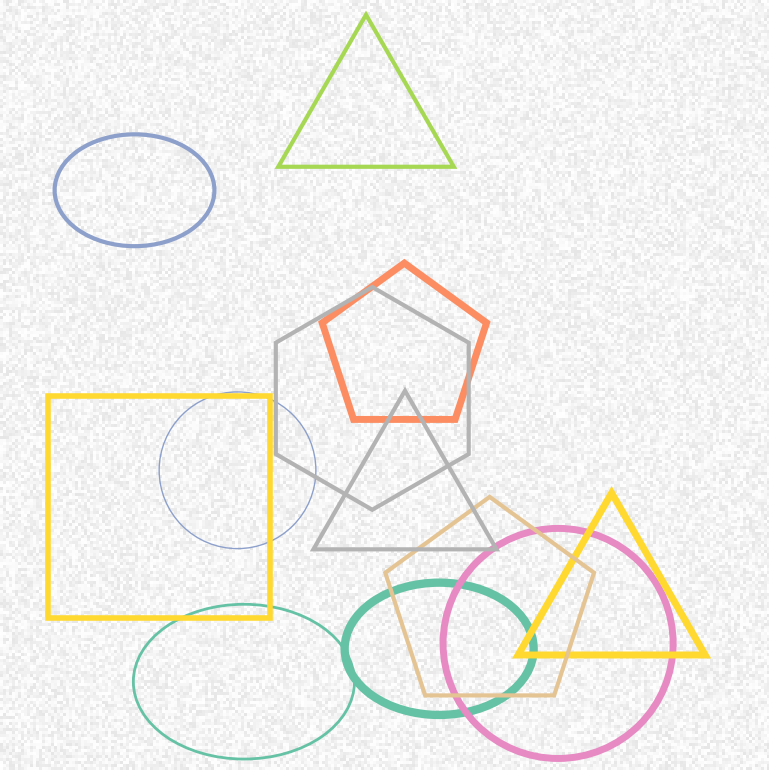[{"shape": "oval", "thickness": 3, "radius": 0.61, "center": [0.57, 0.157]}, {"shape": "oval", "thickness": 1, "radius": 0.72, "center": [0.317, 0.115]}, {"shape": "pentagon", "thickness": 2.5, "radius": 0.56, "center": [0.525, 0.546]}, {"shape": "oval", "thickness": 1.5, "radius": 0.52, "center": [0.175, 0.753]}, {"shape": "circle", "thickness": 0.5, "radius": 0.51, "center": [0.308, 0.389]}, {"shape": "circle", "thickness": 2.5, "radius": 0.75, "center": [0.725, 0.164]}, {"shape": "triangle", "thickness": 1.5, "radius": 0.66, "center": [0.475, 0.849]}, {"shape": "triangle", "thickness": 2.5, "radius": 0.7, "center": [0.794, 0.22]}, {"shape": "square", "thickness": 2, "radius": 0.72, "center": [0.207, 0.341]}, {"shape": "pentagon", "thickness": 1.5, "radius": 0.71, "center": [0.636, 0.212]}, {"shape": "triangle", "thickness": 1.5, "radius": 0.69, "center": [0.526, 0.355]}, {"shape": "hexagon", "thickness": 1.5, "radius": 0.72, "center": [0.483, 0.483]}]